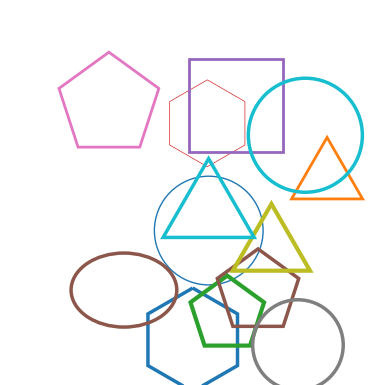[{"shape": "circle", "thickness": 1, "radius": 0.71, "center": [0.542, 0.401]}, {"shape": "hexagon", "thickness": 2.5, "radius": 0.67, "center": [0.501, 0.118]}, {"shape": "triangle", "thickness": 2, "radius": 0.53, "center": [0.85, 0.537]}, {"shape": "pentagon", "thickness": 3, "radius": 0.5, "center": [0.59, 0.184]}, {"shape": "hexagon", "thickness": 0.5, "radius": 0.56, "center": [0.538, 0.68]}, {"shape": "square", "thickness": 2, "radius": 0.61, "center": [0.612, 0.726]}, {"shape": "pentagon", "thickness": 2.5, "radius": 0.56, "center": [0.67, 0.242]}, {"shape": "oval", "thickness": 2.5, "radius": 0.69, "center": [0.322, 0.247]}, {"shape": "pentagon", "thickness": 2, "radius": 0.68, "center": [0.283, 0.728]}, {"shape": "circle", "thickness": 2.5, "radius": 0.59, "center": [0.774, 0.104]}, {"shape": "triangle", "thickness": 3, "radius": 0.58, "center": [0.705, 0.355]}, {"shape": "circle", "thickness": 2.5, "radius": 0.74, "center": [0.793, 0.649]}, {"shape": "triangle", "thickness": 2.5, "radius": 0.68, "center": [0.542, 0.452]}]